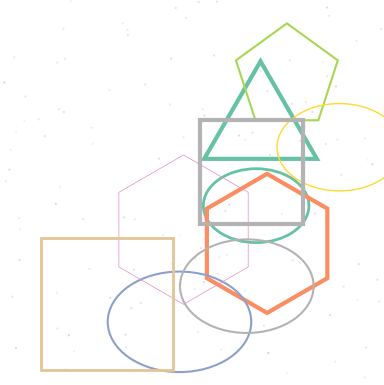[{"shape": "oval", "thickness": 2, "radius": 0.69, "center": [0.665, 0.466]}, {"shape": "triangle", "thickness": 3, "radius": 0.84, "center": [0.677, 0.672]}, {"shape": "hexagon", "thickness": 3, "radius": 0.9, "center": [0.694, 0.368]}, {"shape": "oval", "thickness": 1.5, "radius": 0.93, "center": [0.466, 0.164]}, {"shape": "hexagon", "thickness": 0.5, "radius": 0.97, "center": [0.477, 0.404]}, {"shape": "pentagon", "thickness": 1.5, "radius": 0.7, "center": [0.745, 0.8]}, {"shape": "oval", "thickness": 1, "radius": 0.81, "center": [0.882, 0.618]}, {"shape": "square", "thickness": 2, "radius": 0.86, "center": [0.279, 0.211]}, {"shape": "square", "thickness": 3, "radius": 0.67, "center": [0.653, 0.553]}, {"shape": "oval", "thickness": 1.5, "radius": 0.87, "center": [0.641, 0.257]}]